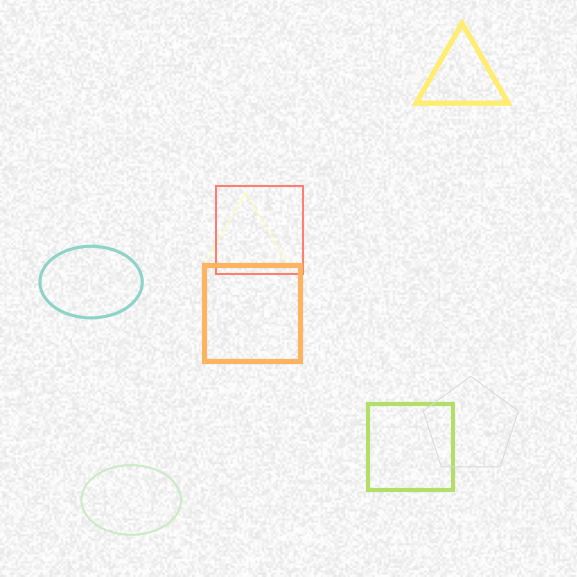[{"shape": "oval", "thickness": 1.5, "radius": 0.44, "center": [0.158, 0.511]}, {"shape": "triangle", "thickness": 0.5, "radius": 0.42, "center": [0.426, 0.581]}, {"shape": "square", "thickness": 1, "radius": 0.38, "center": [0.449, 0.601]}, {"shape": "square", "thickness": 2.5, "radius": 0.41, "center": [0.437, 0.457]}, {"shape": "square", "thickness": 2, "radius": 0.37, "center": [0.711, 0.225]}, {"shape": "pentagon", "thickness": 0.5, "radius": 0.43, "center": [0.815, 0.261]}, {"shape": "oval", "thickness": 1, "radius": 0.43, "center": [0.227, 0.133]}, {"shape": "triangle", "thickness": 2.5, "radius": 0.46, "center": [0.8, 0.867]}]